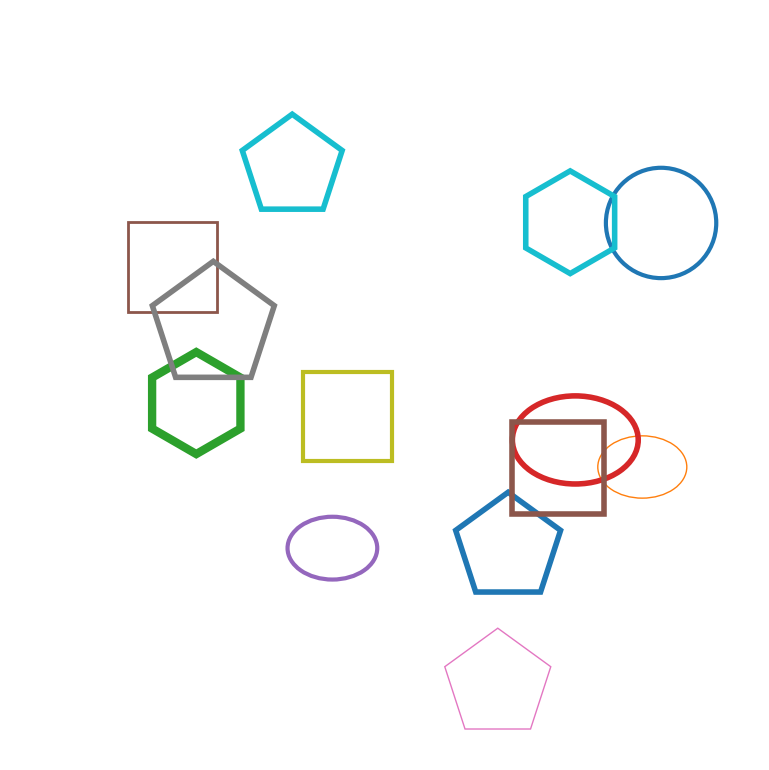[{"shape": "circle", "thickness": 1.5, "radius": 0.36, "center": [0.859, 0.71]}, {"shape": "pentagon", "thickness": 2, "radius": 0.36, "center": [0.66, 0.289]}, {"shape": "oval", "thickness": 0.5, "radius": 0.29, "center": [0.834, 0.394]}, {"shape": "hexagon", "thickness": 3, "radius": 0.33, "center": [0.255, 0.477]}, {"shape": "oval", "thickness": 2, "radius": 0.41, "center": [0.747, 0.429]}, {"shape": "oval", "thickness": 1.5, "radius": 0.29, "center": [0.432, 0.288]}, {"shape": "square", "thickness": 1, "radius": 0.29, "center": [0.224, 0.654]}, {"shape": "square", "thickness": 2, "radius": 0.3, "center": [0.725, 0.392]}, {"shape": "pentagon", "thickness": 0.5, "radius": 0.36, "center": [0.646, 0.112]}, {"shape": "pentagon", "thickness": 2, "radius": 0.42, "center": [0.277, 0.577]}, {"shape": "square", "thickness": 1.5, "radius": 0.29, "center": [0.452, 0.459]}, {"shape": "hexagon", "thickness": 2, "radius": 0.33, "center": [0.741, 0.711]}, {"shape": "pentagon", "thickness": 2, "radius": 0.34, "center": [0.38, 0.784]}]